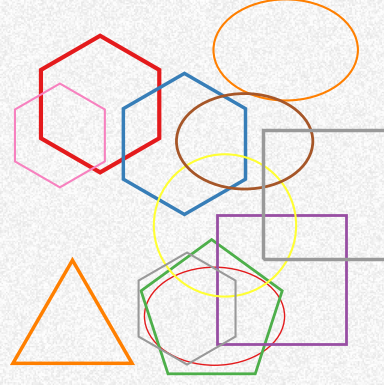[{"shape": "hexagon", "thickness": 3, "radius": 0.89, "center": [0.26, 0.73]}, {"shape": "oval", "thickness": 1, "radius": 0.91, "center": [0.557, 0.179]}, {"shape": "hexagon", "thickness": 2.5, "radius": 0.92, "center": [0.479, 0.626]}, {"shape": "pentagon", "thickness": 2, "radius": 0.96, "center": [0.55, 0.185]}, {"shape": "square", "thickness": 2, "radius": 0.83, "center": [0.732, 0.275]}, {"shape": "oval", "thickness": 1.5, "radius": 0.94, "center": [0.742, 0.87]}, {"shape": "triangle", "thickness": 2.5, "radius": 0.89, "center": [0.188, 0.146]}, {"shape": "circle", "thickness": 1.5, "radius": 0.92, "center": [0.584, 0.415]}, {"shape": "oval", "thickness": 2, "radius": 0.89, "center": [0.635, 0.633]}, {"shape": "hexagon", "thickness": 1.5, "radius": 0.67, "center": [0.156, 0.648]}, {"shape": "square", "thickness": 2.5, "radius": 0.84, "center": [0.852, 0.494]}, {"shape": "hexagon", "thickness": 1.5, "radius": 0.73, "center": [0.486, 0.199]}]